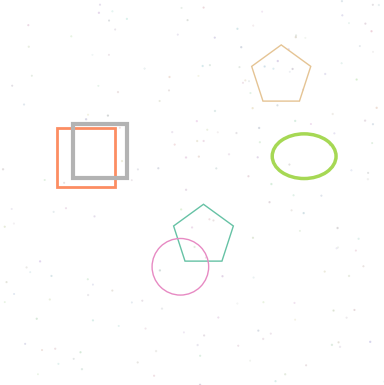[{"shape": "pentagon", "thickness": 1, "radius": 0.41, "center": [0.528, 0.388]}, {"shape": "square", "thickness": 2, "radius": 0.38, "center": [0.224, 0.59]}, {"shape": "circle", "thickness": 1, "radius": 0.37, "center": [0.469, 0.307]}, {"shape": "oval", "thickness": 2.5, "radius": 0.41, "center": [0.79, 0.594]}, {"shape": "pentagon", "thickness": 1, "radius": 0.4, "center": [0.73, 0.803]}, {"shape": "square", "thickness": 3, "radius": 0.35, "center": [0.26, 0.608]}]